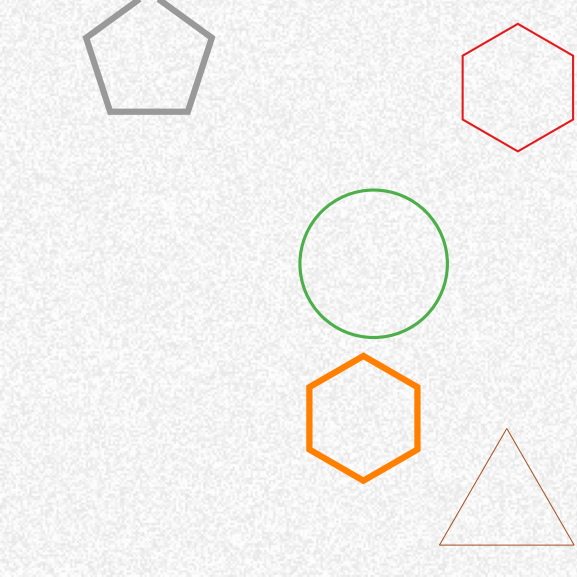[{"shape": "hexagon", "thickness": 1, "radius": 0.55, "center": [0.897, 0.847]}, {"shape": "circle", "thickness": 1.5, "radius": 0.64, "center": [0.647, 0.542]}, {"shape": "hexagon", "thickness": 3, "radius": 0.54, "center": [0.629, 0.275]}, {"shape": "triangle", "thickness": 0.5, "radius": 0.67, "center": [0.878, 0.123]}, {"shape": "pentagon", "thickness": 3, "radius": 0.57, "center": [0.258, 0.898]}]